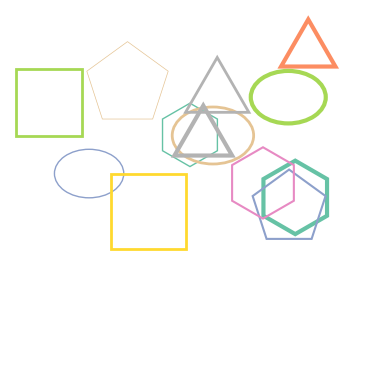[{"shape": "hexagon", "thickness": 1, "radius": 0.41, "center": [0.493, 0.65]}, {"shape": "hexagon", "thickness": 3, "radius": 0.48, "center": [0.767, 0.487]}, {"shape": "triangle", "thickness": 3, "radius": 0.41, "center": [0.801, 0.868]}, {"shape": "pentagon", "thickness": 1.5, "radius": 0.5, "center": [0.751, 0.46]}, {"shape": "oval", "thickness": 1, "radius": 0.45, "center": [0.231, 0.549]}, {"shape": "hexagon", "thickness": 1.5, "radius": 0.46, "center": [0.683, 0.525]}, {"shape": "oval", "thickness": 3, "radius": 0.49, "center": [0.749, 0.748]}, {"shape": "square", "thickness": 2, "radius": 0.43, "center": [0.127, 0.734]}, {"shape": "square", "thickness": 2, "radius": 0.49, "center": [0.386, 0.451]}, {"shape": "oval", "thickness": 2, "radius": 0.53, "center": [0.553, 0.648]}, {"shape": "pentagon", "thickness": 0.5, "radius": 0.56, "center": [0.331, 0.781]}, {"shape": "triangle", "thickness": 2, "radius": 0.47, "center": [0.564, 0.756]}, {"shape": "triangle", "thickness": 3, "radius": 0.43, "center": [0.528, 0.639]}]